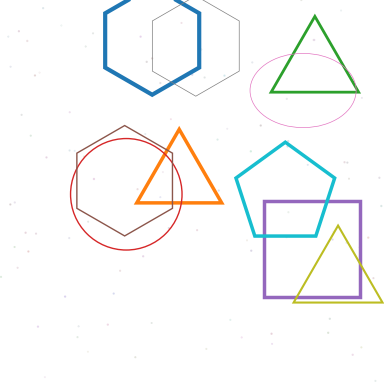[{"shape": "hexagon", "thickness": 3, "radius": 0.71, "center": [0.395, 0.895]}, {"shape": "triangle", "thickness": 2.5, "radius": 0.64, "center": [0.465, 0.537]}, {"shape": "triangle", "thickness": 2, "radius": 0.66, "center": [0.818, 0.826]}, {"shape": "circle", "thickness": 1, "radius": 0.72, "center": [0.328, 0.495]}, {"shape": "square", "thickness": 2.5, "radius": 0.62, "center": [0.811, 0.352]}, {"shape": "hexagon", "thickness": 1, "radius": 0.72, "center": [0.324, 0.531]}, {"shape": "oval", "thickness": 0.5, "radius": 0.69, "center": [0.787, 0.765]}, {"shape": "hexagon", "thickness": 0.5, "radius": 0.65, "center": [0.509, 0.88]}, {"shape": "triangle", "thickness": 1.5, "radius": 0.67, "center": [0.878, 0.281]}, {"shape": "pentagon", "thickness": 2.5, "radius": 0.67, "center": [0.741, 0.496]}]